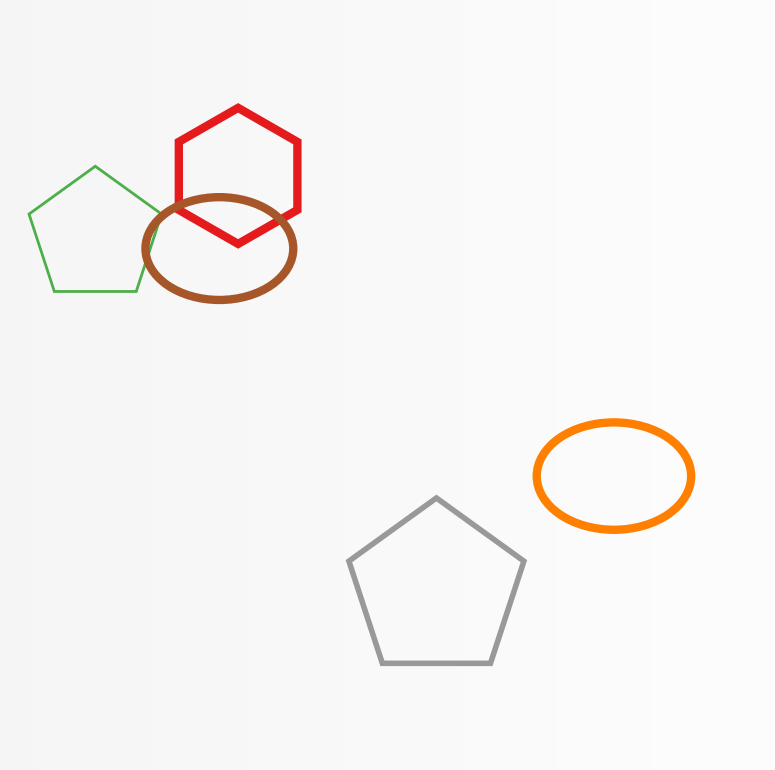[{"shape": "hexagon", "thickness": 3, "radius": 0.44, "center": [0.307, 0.772]}, {"shape": "pentagon", "thickness": 1, "radius": 0.45, "center": [0.123, 0.694]}, {"shape": "oval", "thickness": 3, "radius": 0.5, "center": [0.792, 0.382]}, {"shape": "oval", "thickness": 3, "radius": 0.48, "center": [0.283, 0.677]}, {"shape": "pentagon", "thickness": 2, "radius": 0.59, "center": [0.563, 0.235]}]